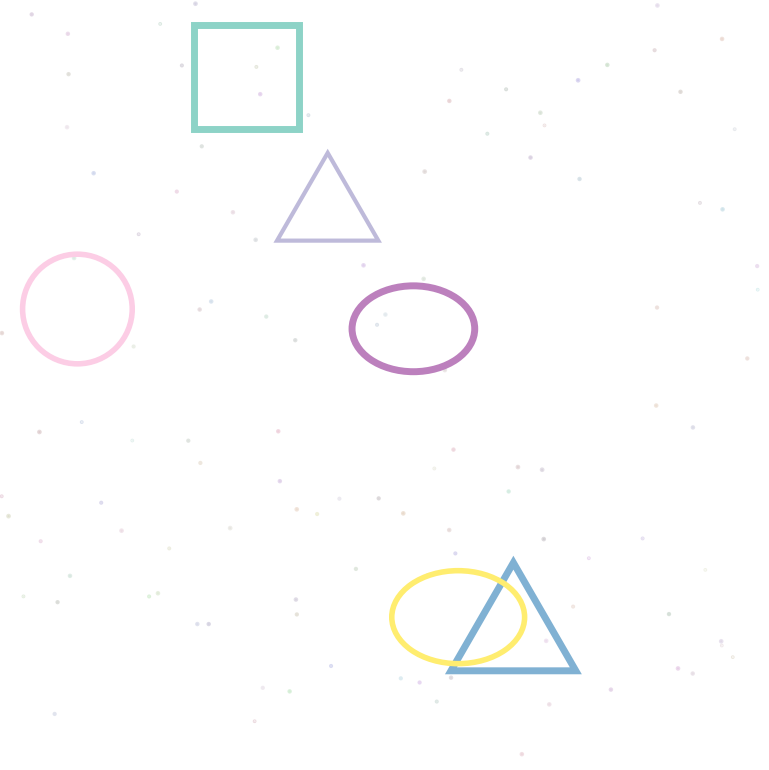[{"shape": "square", "thickness": 2.5, "radius": 0.34, "center": [0.32, 0.9]}, {"shape": "triangle", "thickness": 1.5, "radius": 0.38, "center": [0.426, 0.725]}, {"shape": "triangle", "thickness": 2.5, "radius": 0.47, "center": [0.667, 0.176]}, {"shape": "circle", "thickness": 2, "radius": 0.36, "center": [0.101, 0.599]}, {"shape": "oval", "thickness": 2.5, "radius": 0.4, "center": [0.537, 0.573]}, {"shape": "oval", "thickness": 2, "radius": 0.43, "center": [0.595, 0.198]}]